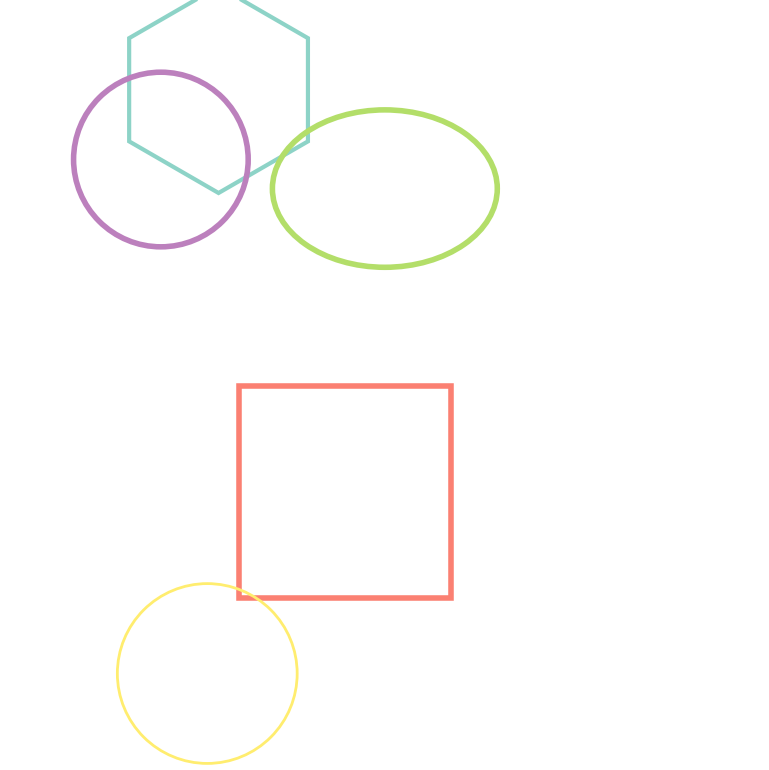[{"shape": "hexagon", "thickness": 1.5, "radius": 0.67, "center": [0.284, 0.883]}, {"shape": "square", "thickness": 2, "radius": 0.69, "center": [0.448, 0.361]}, {"shape": "oval", "thickness": 2, "radius": 0.73, "center": [0.5, 0.755]}, {"shape": "circle", "thickness": 2, "radius": 0.57, "center": [0.209, 0.793]}, {"shape": "circle", "thickness": 1, "radius": 0.58, "center": [0.269, 0.125]}]